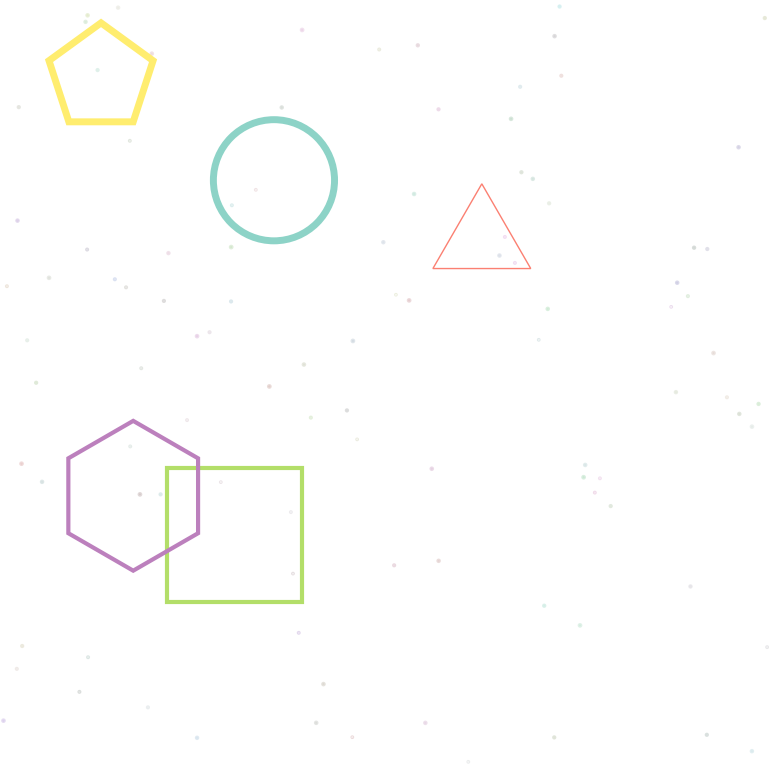[{"shape": "circle", "thickness": 2.5, "radius": 0.39, "center": [0.356, 0.766]}, {"shape": "triangle", "thickness": 0.5, "radius": 0.37, "center": [0.626, 0.688]}, {"shape": "square", "thickness": 1.5, "radius": 0.44, "center": [0.305, 0.305]}, {"shape": "hexagon", "thickness": 1.5, "radius": 0.49, "center": [0.173, 0.356]}, {"shape": "pentagon", "thickness": 2.5, "radius": 0.36, "center": [0.131, 0.899]}]